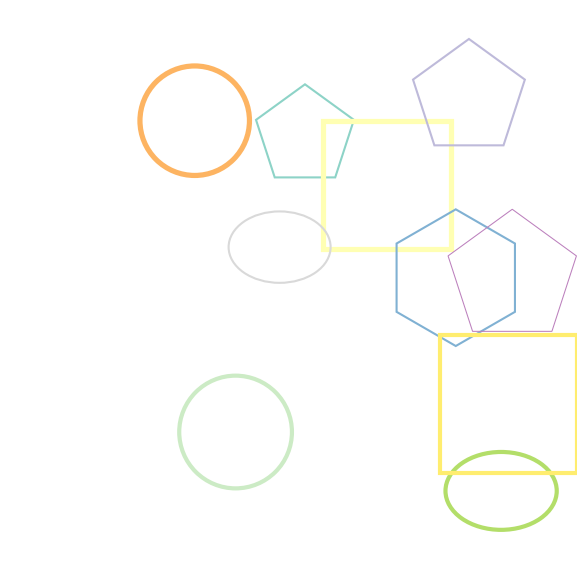[{"shape": "pentagon", "thickness": 1, "radius": 0.45, "center": [0.528, 0.764]}, {"shape": "square", "thickness": 2.5, "radius": 0.55, "center": [0.67, 0.679]}, {"shape": "pentagon", "thickness": 1, "radius": 0.51, "center": [0.812, 0.83]}, {"shape": "hexagon", "thickness": 1, "radius": 0.59, "center": [0.789, 0.518]}, {"shape": "circle", "thickness": 2.5, "radius": 0.47, "center": [0.337, 0.79]}, {"shape": "oval", "thickness": 2, "radius": 0.48, "center": [0.868, 0.149]}, {"shape": "oval", "thickness": 1, "radius": 0.44, "center": [0.484, 0.571]}, {"shape": "pentagon", "thickness": 0.5, "radius": 0.58, "center": [0.887, 0.52]}, {"shape": "circle", "thickness": 2, "radius": 0.49, "center": [0.408, 0.251]}, {"shape": "square", "thickness": 2, "radius": 0.59, "center": [0.88, 0.3]}]